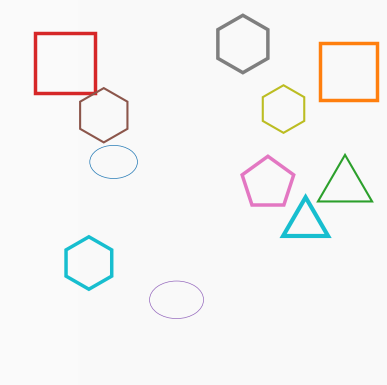[{"shape": "oval", "thickness": 0.5, "radius": 0.31, "center": [0.293, 0.579]}, {"shape": "square", "thickness": 2.5, "radius": 0.37, "center": [0.899, 0.814]}, {"shape": "triangle", "thickness": 1.5, "radius": 0.4, "center": [0.89, 0.517]}, {"shape": "square", "thickness": 2.5, "radius": 0.38, "center": [0.168, 0.836]}, {"shape": "oval", "thickness": 0.5, "radius": 0.35, "center": [0.456, 0.221]}, {"shape": "hexagon", "thickness": 1.5, "radius": 0.35, "center": [0.268, 0.701]}, {"shape": "pentagon", "thickness": 2.5, "radius": 0.35, "center": [0.691, 0.524]}, {"shape": "hexagon", "thickness": 2.5, "radius": 0.37, "center": [0.627, 0.886]}, {"shape": "hexagon", "thickness": 1.5, "radius": 0.31, "center": [0.732, 0.717]}, {"shape": "hexagon", "thickness": 2.5, "radius": 0.34, "center": [0.229, 0.317]}, {"shape": "triangle", "thickness": 3, "radius": 0.33, "center": [0.789, 0.421]}]